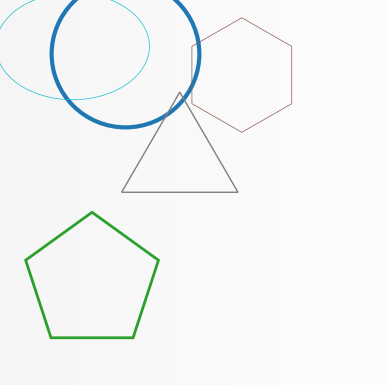[{"shape": "circle", "thickness": 3, "radius": 0.95, "center": [0.324, 0.86]}, {"shape": "pentagon", "thickness": 2, "radius": 0.9, "center": [0.238, 0.268]}, {"shape": "hexagon", "thickness": 0.5, "radius": 0.74, "center": [0.624, 0.805]}, {"shape": "triangle", "thickness": 1, "radius": 0.87, "center": [0.464, 0.587]}, {"shape": "oval", "thickness": 0.5, "radius": 0.99, "center": [0.187, 0.88]}]